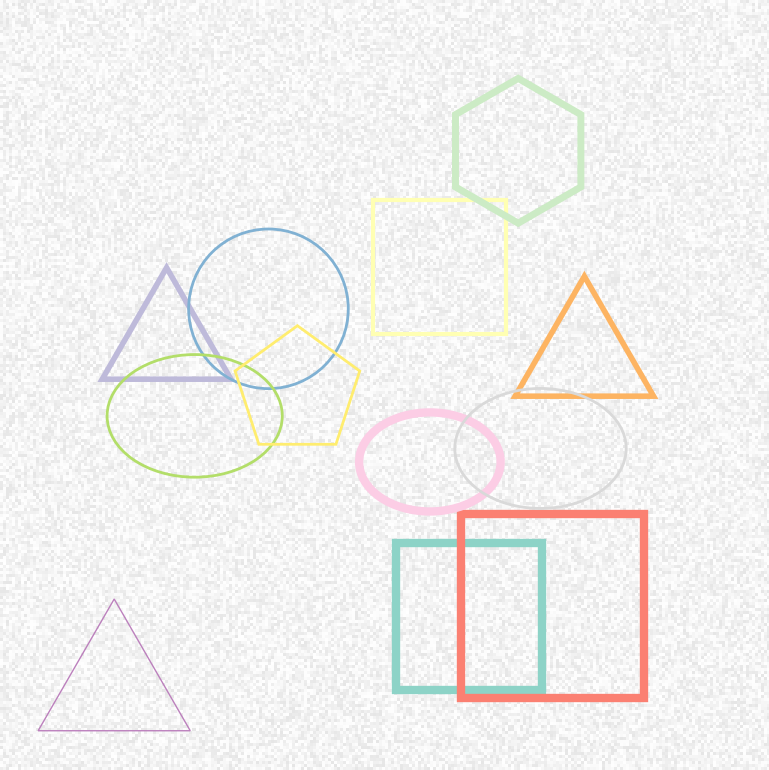[{"shape": "square", "thickness": 3, "radius": 0.48, "center": [0.609, 0.199]}, {"shape": "square", "thickness": 1.5, "radius": 0.43, "center": [0.57, 0.653]}, {"shape": "triangle", "thickness": 2, "radius": 0.48, "center": [0.216, 0.556]}, {"shape": "square", "thickness": 3, "radius": 0.6, "center": [0.718, 0.213]}, {"shape": "circle", "thickness": 1, "radius": 0.52, "center": [0.349, 0.599]}, {"shape": "triangle", "thickness": 2, "radius": 0.52, "center": [0.759, 0.537]}, {"shape": "oval", "thickness": 1, "radius": 0.57, "center": [0.253, 0.46]}, {"shape": "oval", "thickness": 3, "radius": 0.46, "center": [0.558, 0.4]}, {"shape": "oval", "thickness": 1, "radius": 0.56, "center": [0.702, 0.418]}, {"shape": "triangle", "thickness": 0.5, "radius": 0.57, "center": [0.148, 0.108]}, {"shape": "hexagon", "thickness": 2.5, "radius": 0.47, "center": [0.673, 0.804]}, {"shape": "pentagon", "thickness": 1, "radius": 0.43, "center": [0.386, 0.492]}]